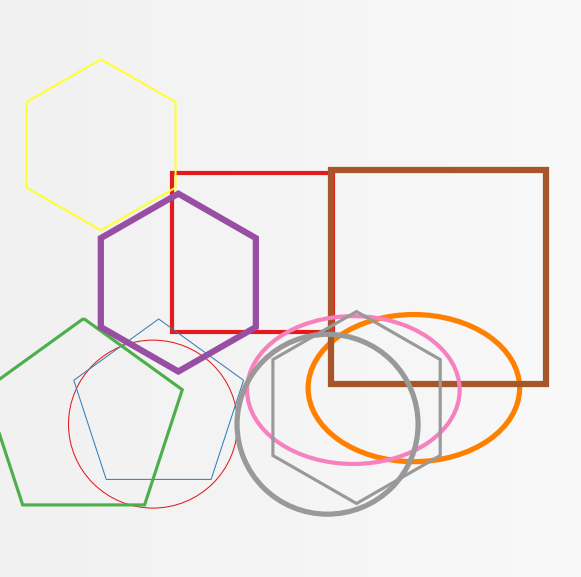[{"shape": "circle", "thickness": 0.5, "radius": 0.73, "center": [0.263, 0.265]}, {"shape": "square", "thickness": 2, "radius": 0.69, "center": [0.434, 0.562]}, {"shape": "pentagon", "thickness": 0.5, "radius": 0.77, "center": [0.273, 0.293]}, {"shape": "pentagon", "thickness": 1.5, "radius": 0.89, "center": [0.144, 0.269]}, {"shape": "hexagon", "thickness": 3, "radius": 0.77, "center": [0.307, 0.51]}, {"shape": "oval", "thickness": 2.5, "radius": 0.91, "center": [0.712, 0.327]}, {"shape": "hexagon", "thickness": 1, "radius": 0.74, "center": [0.174, 0.748]}, {"shape": "square", "thickness": 3, "radius": 0.93, "center": [0.754, 0.52]}, {"shape": "oval", "thickness": 2, "radius": 0.91, "center": [0.608, 0.324]}, {"shape": "circle", "thickness": 2.5, "radius": 0.78, "center": [0.564, 0.265]}, {"shape": "hexagon", "thickness": 1.5, "radius": 0.83, "center": [0.613, 0.293]}]